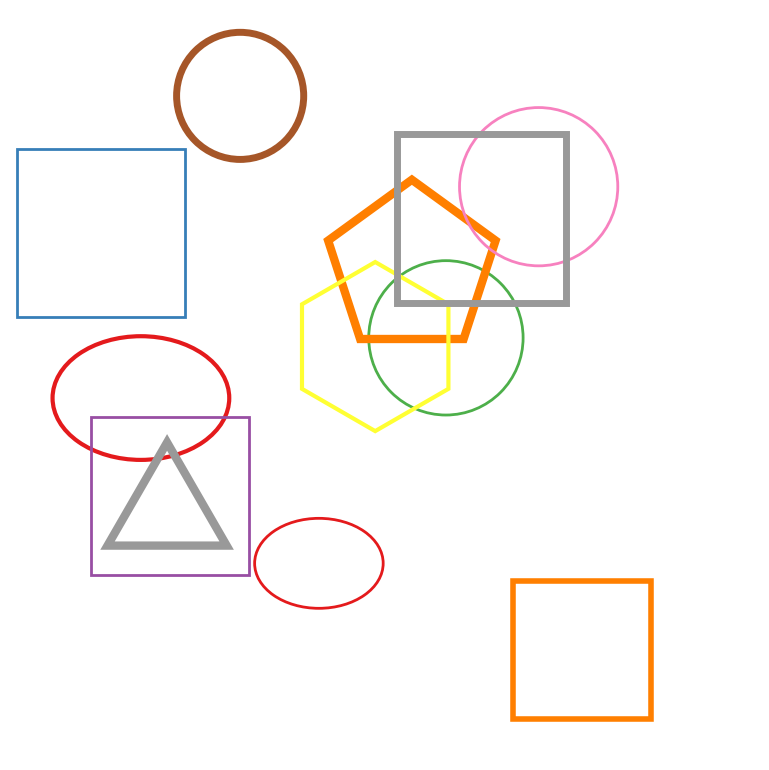[{"shape": "oval", "thickness": 1, "radius": 0.42, "center": [0.414, 0.268]}, {"shape": "oval", "thickness": 1.5, "radius": 0.57, "center": [0.183, 0.483]}, {"shape": "square", "thickness": 1, "radius": 0.55, "center": [0.131, 0.698]}, {"shape": "circle", "thickness": 1, "radius": 0.5, "center": [0.579, 0.561]}, {"shape": "square", "thickness": 1, "radius": 0.51, "center": [0.221, 0.356]}, {"shape": "square", "thickness": 2, "radius": 0.45, "center": [0.756, 0.156]}, {"shape": "pentagon", "thickness": 3, "radius": 0.57, "center": [0.535, 0.652]}, {"shape": "hexagon", "thickness": 1.5, "radius": 0.55, "center": [0.487, 0.55]}, {"shape": "circle", "thickness": 2.5, "radius": 0.41, "center": [0.312, 0.875]}, {"shape": "circle", "thickness": 1, "radius": 0.51, "center": [0.7, 0.758]}, {"shape": "triangle", "thickness": 3, "radius": 0.45, "center": [0.217, 0.336]}, {"shape": "square", "thickness": 2.5, "radius": 0.55, "center": [0.625, 0.716]}]